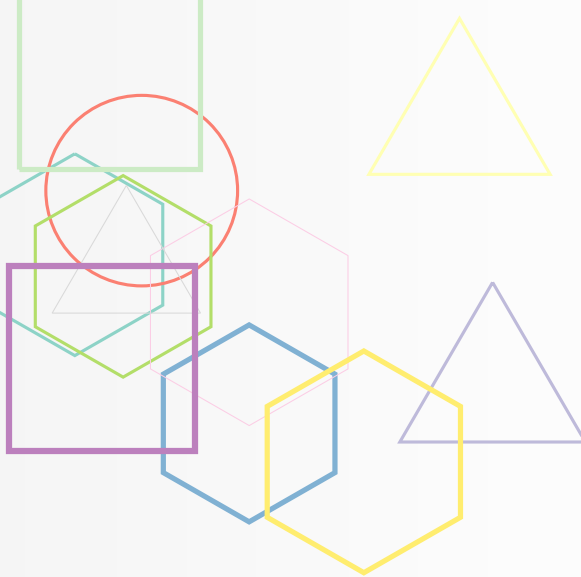[{"shape": "hexagon", "thickness": 1.5, "radius": 0.87, "center": [0.129, 0.558]}, {"shape": "triangle", "thickness": 1.5, "radius": 0.9, "center": [0.791, 0.787]}, {"shape": "triangle", "thickness": 1.5, "radius": 0.92, "center": [0.847, 0.326]}, {"shape": "circle", "thickness": 1.5, "radius": 0.82, "center": [0.244, 0.669]}, {"shape": "hexagon", "thickness": 2.5, "radius": 0.85, "center": [0.429, 0.266]}, {"shape": "hexagon", "thickness": 1.5, "radius": 0.87, "center": [0.212, 0.521]}, {"shape": "hexagon", "thickness": 0.5, "radius": 0.98, "center": [0.429, 0.458]}, {"shape": "triangle", "thickness": 0.5, "radius": 0.74, "center": [0.217, 0.531]}, {"shape": "square", "thickness": 3, "radius": 0.8, "center": [0.176, 0.378]}, {"shape": "square", "thickness": 2.5, "radius": 0.78, "center": [0.188, 0.862]}, {"shape": "hexagon", "thickness": 2.5, "radius": 0.96, "center": [0.626, 0.199]}]